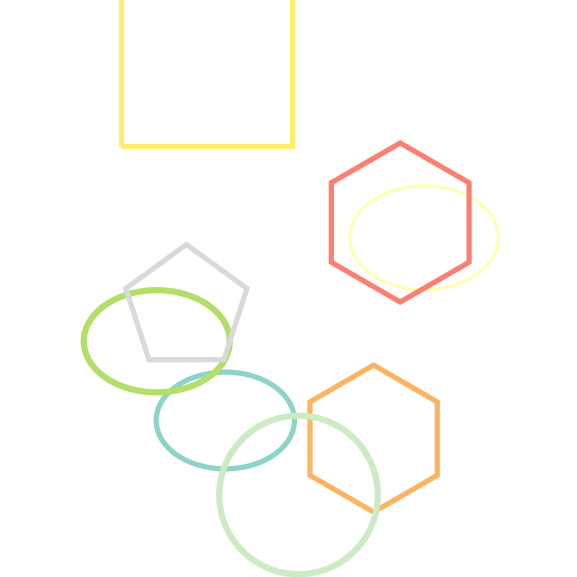[{"shape": "oval", "thickness": 2.5, "radius": 0.6, "center": [0.39, 0.271]}, {"shape": "oval", "thickness": 1.5, "radius": 0.64, "center": [0.734, 0.588]}, {"shape": "hexagon", "thickness": 2.5, "radius": 0.69, "center": [0.693, 0.614]}, {"shape": "hexagon", "thickness": 2.5, "radius": 0.64, "center": [0.647, 0.24]}, {"shape": "oval", "thickness": 3, "radius": 0.63, "center": [0.271, 0.408]}, {"shape": "pentagon", "thickness": 2.5, "radius": 0.55, "center": [0.323, 0.465]}, {"shape": "circle", "thickness": 3, "radius": 0.69, "center": [0.517, 0.142]}, {"shape": "square", "thickness": 2.5, "radius": 0.74, "center": [0.357, 0.895]}]